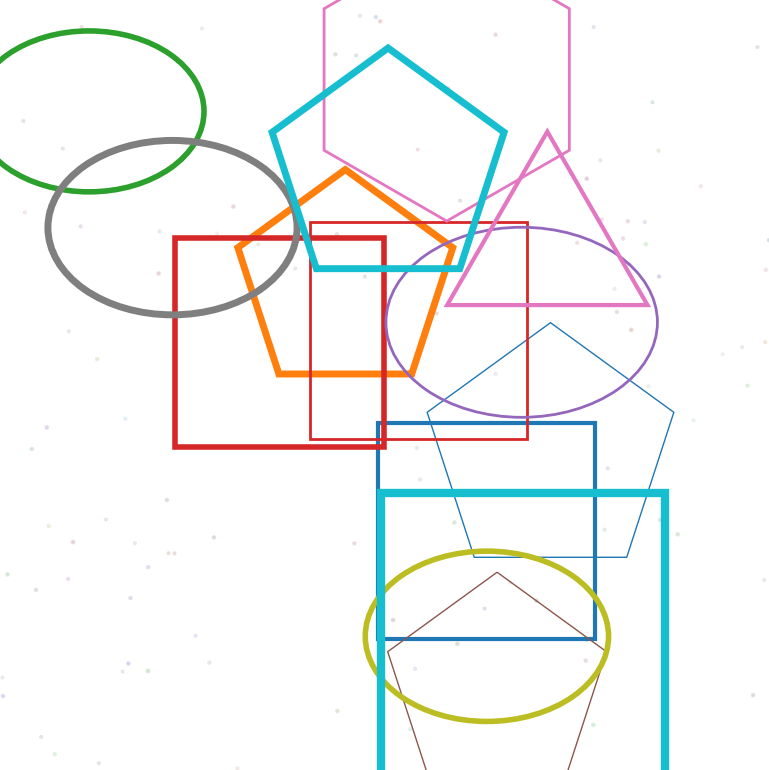[{"shape": "pentagon", "thickness": 0.5, "radius": 0.84, "center": [0.715, 0.412]}, {"shape": "square", "thickness": 1.5, "radius": 0.7, "center": [0.632, 0.31]}, {"shape": "pentagon", "thickness": 2.5, "radius": 0.73, "center": [0.448, 0.633]}, {"shape": "oval", "thickness": 2, "radius": 0.75, "center": [0.116, 0.855]}, {"shape": "square", "thickness": 1, "radius": 0.71, "center": [0.544, 0.571]}, {"shape": "square", "thickness": 2, "radius": 0.68, "center": [0.363, 0.555]}, {"shape": "oval", "thickness": 1, "radius": 0.88, "center": [0.677, 0.581]}, {"shape": "pentagon", "thickness": 0.5, "radius": 0.75, "center": [0.646, 0.107]}, {"shape": "triangle", "thickness": 1.5, "radius": 0.75, "center": [0.711, 0.679]}, {"shape": "hexagon", "thickness": 1, "radius": 0.92, "center": [0.58, 0.897]}, {"shape": "oval", "thickness": 2.5, "radius": 0.81, "center": [0.224, 0.704]}, {"shape": "oval", "thickness": 2, "radius": 0.79, "center": [0.632, 0.174]}, {"shape": "pentagon", "thickness": 2.5, "radius": 0.79, "center": [0.504, 0.779]}, {"shape": "square", "thickness": 3, "radius": 0.92, "center": [0.679, 0.176]}]